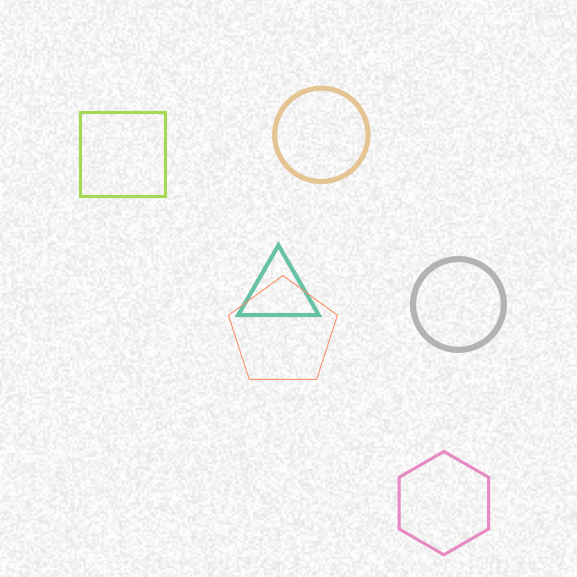[{"shape": "triangle", "thickness": 2, "radius": 0.4, "center": [0.482, 0.494]}, {"shape": "pentagon", "thickness": 0.5, "radius": 0.5, "center": [0.49, 0.423]}, {"shape": "hexagon", "thickness": 1.5, "radius": 0.45, "center": [0.769, 0.128]}, {"shape": "square", "thickness": 1.5, "radius": 0.37, "center": [0.213, 0.732]}, {"shape": "circle", "thickness": 2.5, "radius": 0.4, "center": [0.556, 0.766]}, {"shape": "circle", "thickness": 3, "radius": 0.39, "center": [0.794, 0.472]}]